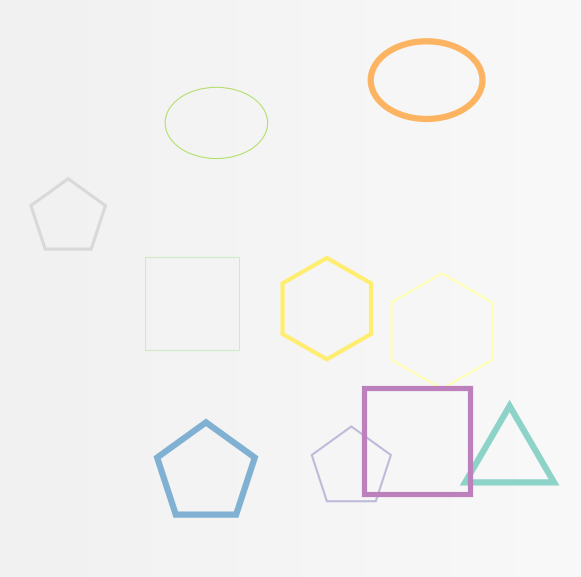[{"shape": "triangle", "thickness": 3, "radius": 0.44, "center": [0.877, 0.208]}, {"shape": "hexagon", "thickness": 1, "radius": 0.5, "center": [0.76, 0.426]}, {"shape": "pentagon", "thickness": 1, "radius": 0.36, "center": [0.604, 0.189]}, {"shape": "pentagon", "thickness": 3, "radius": 0.44, "center": [0.354, 0.179]}, {"shape": "oval", "thickness": 3, "radius": 0.48, "center": [0.734, 0.86]}, {"shape": "oval", "thickness": 0.5, "radius": 0.44, "center": [0.372, 0.786]}, {"shape": "pentagon", "thickness": 1.5, "radius": 0.34, "center": [0.117, 0.622]}, {"shape": "square", "thickness": 2.5, "radius": 0.46, "center": [0.717, 0.236]}, {"shape": "square", "thickness": 0.5, "radius": 0.4, "center": [0.331, 0.473]}, {"shape": "hexagon", "thickness": 2, "radius": 0.44, "center": [0.562, 0.465]}]